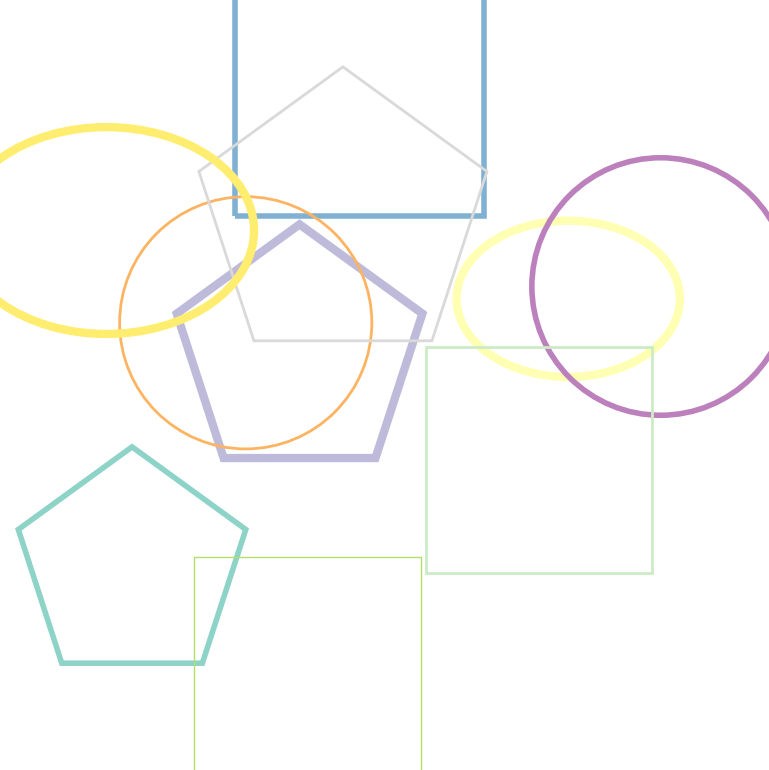[{"shape": "pentagon", "thickness": 2, "radius": 0.78, "center": [0.171, 0.264]}, {"shape": "oval", "thickness": 3, "radius": 0.73, "center": [0.738, 0.612]}, {"shape": "pentagon", "thickness": 3, "radius": 0.84, "center": [0.389, 0.541]}, {"shape": "square", "thickness": 2, "radius": 0.81, "center": [0.467, 0.881]}, {"shape": "circle", "thickness": 1, "radius": 0.82, "center": [0.319, 0.581]}, {"shape": "square", "thickness": 0.5, "radius": 0.74, "center": [0.399, 0.129]}, {"shape": "pentagon", "thickness": 1, "radius": 0.98, "center": [0.445, 0.717]}, {"shape": "circle", "thickness": 2, "radius": 0.84, "center": [0.858, 0.628]}, {"shape": "square", "thickness": 1, "radius": 0.73, "center": [0.7, 0.402]}, {"shape": "oval", "thickness": 3, "radius": 0.96, "center": [0.138, 0.701]}]